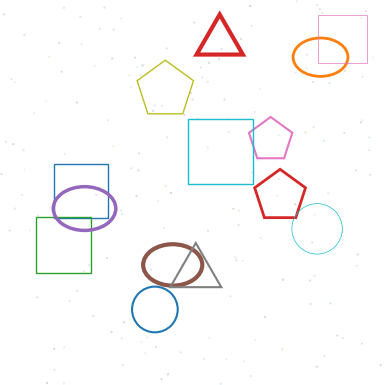[{"shape": "square", "thickness": 1, "radius": 0.35, "center": [0.211, 0.504]}, {"shape": "circle", "thickness": 1.5, "radius": 0.3, "center": [0.402, 0.196]}, {"shape": "oval", "thickness": 2, "radius": 0.36, "center": [0.833, 0.851]}, {"shape": "square", "thickness": 1, "radius": 0.36, "center": [0.165, 0.364]}, {"shape": "triangle", "thickness": 3, "radius": 0.35, "center": [0.571, 0.893]}, {"shape": "pentagon", "thickness": 2, "radius": 0.35, "center": [0.728, 0.491]}, {"shape": "oval", "thickness": 2.5, "radius": 0.41, "center": [0.22, 0.458]}, {"shape": "oval", "thickness": 3, "radius": 0.38, "center": [0.449, 0.312]}, {"shape": "square", "thickness": 0.5, "radius": 0.31, "center": [0.89, 0.9]}, {"shape": "pentagon", "thickness": 1.5, "radius": 0.3, "center": [0.703, 0.637]}, {"shape": "triangle", "thickness": 1.5, "radius": 0.38, "center": [0.509, 0.292]}, {"shape": "pentagon", "thickness": 1, "radius": 0.38, "center": [0.429, 0.767]}, {"shape": "circle", "thickness": 0.5, "radius": 0.33, "center": [0.824, 0.406]}, {"shape": "square", "thickness": 1, "radius": 0.42, "center": [0.572, 0.606]}]